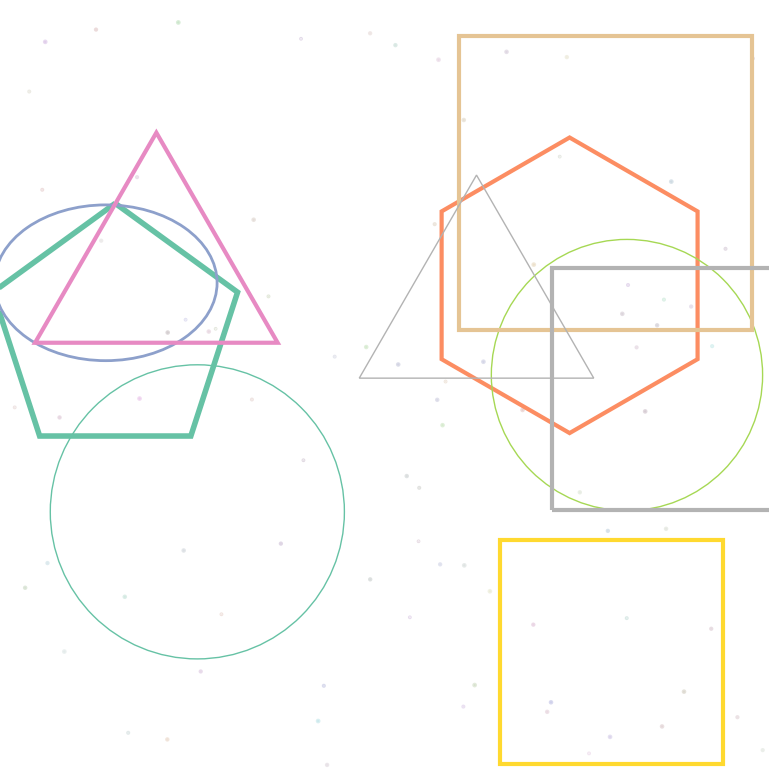[{"shape": "circle", "thickness": 0.5, "radius": 0.95, "center": [0.256, 0.335]}, {"shape": "pentagon", "thickness": 2, "radius": 0.84, "center": [0.15, 0.569]}, {"shape": "hexagon", "thickness": 1.5, "radius": 0.96, "center": [0.74, 0.629]}, {"shape": "oval", "thickness": 1, "radius": 0.72, "center": [0.137, 0.633]}, {"shape": "triangle", "thickness": 1.5, "radius": 0.91, "center": [0.203, 0.646]}, {"shape": "circle", "thickness": 0.5, "radius": 0.88, "center": [0.814, 0.513]}, {"shape": "square", "thickness": 1.5, "radius": 0.73, "center": [0.794, 0.153]}, {"shape": "square", "thickness": 1.5, "radius": 0.95, "center": [0.787, 0.763]}, {"shape": "triangle", "thickness": 0.5, "radius": 0.88, "center": [0.619, 0.597]}, {"shape": "square", "thickness": 1.5, "radius": 0.78, "center": [0.873, 0.495]}]